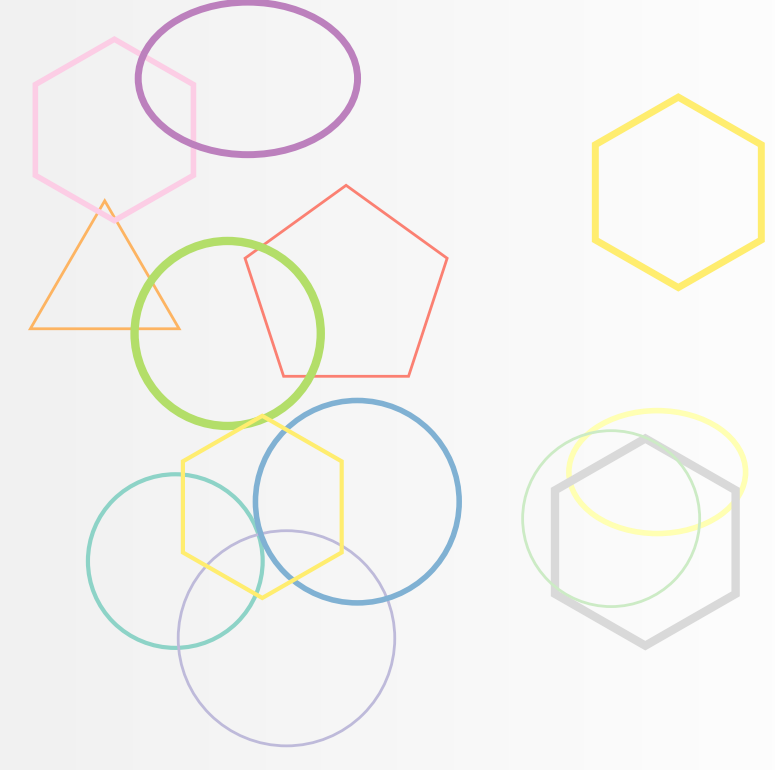[{"shape": "circle", "thickness": 1.5, "radius": 0.56, "center": [0.226, 0.271]}, {"shape": "oval", "thickness": 2, "radius": 0.57, "center": [0.848, 0.387]}, {"shape": "circle", "thickness": 1, "radius": 0.7, "center": [0.37, 0.171]}, {"shape": "pentagon", "thickness": 1, "radius": 0.69, "center": [0.447, 0.622]}, {"shape": "circle", "thickness": 2, "radius": 0.66, "center": [0.461, 0.348]}, {"shape": "triangle", "thickness": 1, "radius": 0.55, "center": [0.135, 0.628]}, {"shape": "circle", "thickness": 3, "radius": 0.6, "center": [0.294, 0.567]}, {"shape": "hexagon", "thickness": 2, "radius": 0.59, "center": [0.148, 0.831]}, {"shape": "hexagon", "thickness": 3, "radius": 0.67, "center": [0.833, 0.296]}, {"shape": "oval", "thickness": 2.5, "radius": 0.71, "center": [0.32, 0.898]}, {"shape": "circle", "thickness": 1, "radius": 0.57, "center": [0.789, 0.326]}, {"shape": "hexagon", "thickness": 1.5, "radius": 0.59, "center": [0.338, 0.342]}, {"shape": "hexagon", "thickness": 2.5, "radius": 0.62, "center": [0.875, 0.75]}]